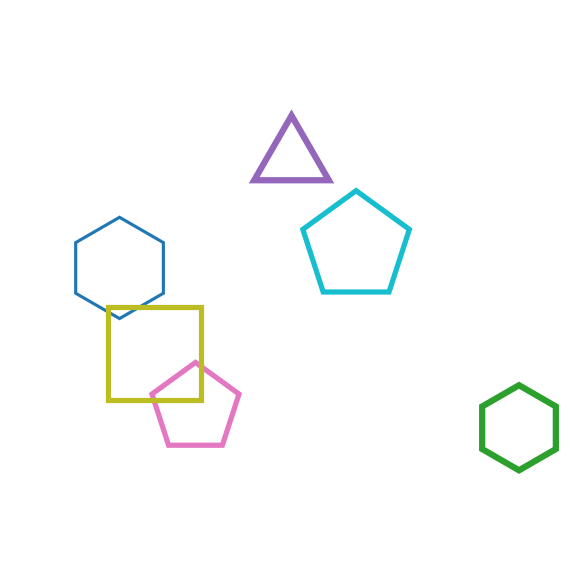[{"shape": "hexagon", "thickness": 1.5, "radius": 0.44, "center": [0.207, 0.535]}, {"shape": "hexagon", "thickness": 3, "radius": 0.37, "center": [0.899, 0.258]}, {"shape": "triangle", "thickness": 3, "radius": 0.37, "center": [0.505, 0.724]}, {"shape": "pentagon", "thickness": 2.5, "radius": 0.4, "center": [0.338, 0.292]}, {"shape": "square", "thickness": 2.5, "radius": 0.4, "center": [0.267, 0.388]}, {"shape": "pentagon", "thickness": 2.5, "radius": 0.48, "center": [0.617, 0.572]}]